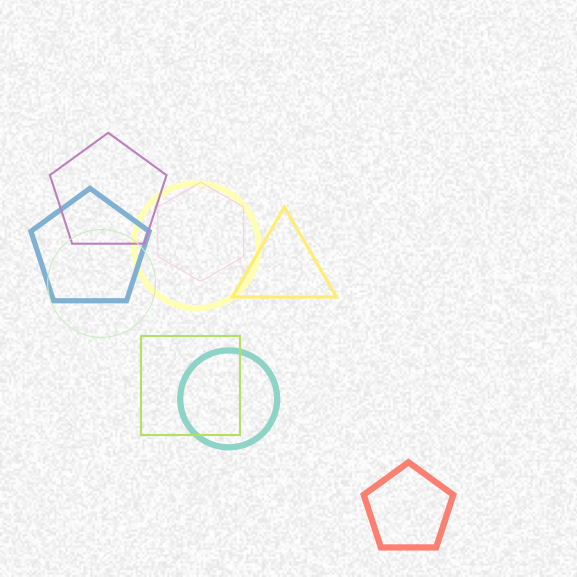[{"shape": "circle", "thickness": 3, "radius": 0.42, "center": [0.396, 0.308]}, {"shape": "circle", "thickness": 3, "radius": 0.54, "center": [0.34, 0.574]}, {"shape": "pentagon", "thickness": 3, "radius": 0.41, "center": [0.707, 0.117]}, {"shape": "pentagon", "thickness": 2.5, "radius": 0.54, "center": [0.156, 0.565]}, {"shape": "square", "thickness": 1, "radius": 0.43, "center": [0.33, 0.331]}, {"shape": "hexagon", "thickness": 0.5, "radius": 0.43, "center": [0.348, 0.598]}, {"shape": "pentagon", "thickness": 1, "radius": 0.53, "center": [0.187, 0.663]}, {"shape": "circle", "thickness": 0.5, "radius": 0.47, "center": [0.176, 0.508]}, {"shape": "triangle", "thickness": 1.5, "radius": 0.52, "center": [0.492, 0.537]}]